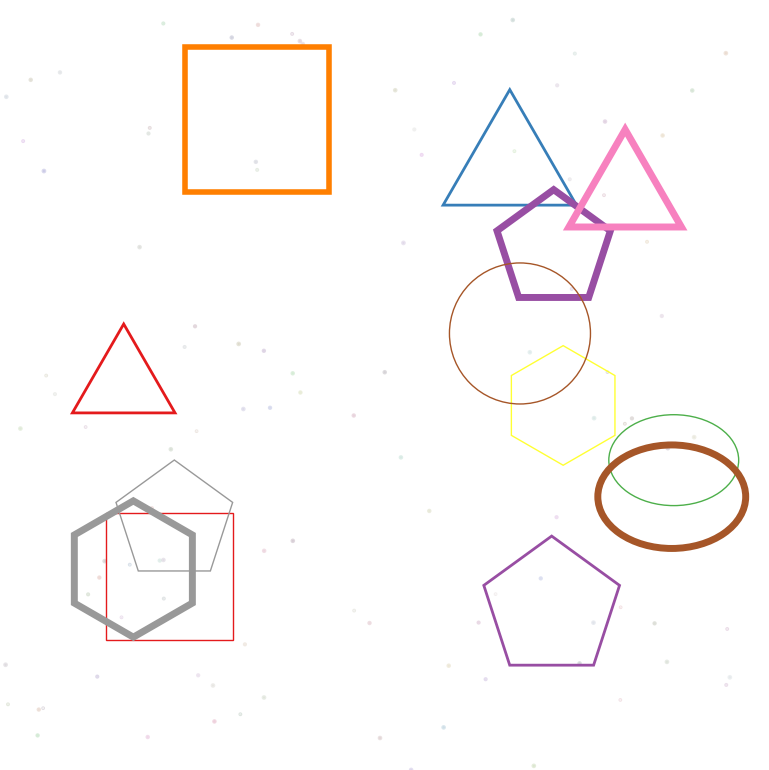[{"shape": "square", "thickness": 0.5, "radius": 0.41, "center": [0.22, 0.251]}, {"shape": "triangle", "thickness": 1, "radius": 0.38, "center": [0.161, 0.502]}, {"shape": "triangle", "thickness": 1, "radius": 0.5, "center": [0.662, 0.784]}, {"shape": "oval", "thickness": 0.5, "radius": 0.42, "center": [0.875, 0.402]}, {"shape": "pentagon", "thickness": 2.5, "radius": 0.39, "center": [0.719, 0.676]}, {"shape": "pentagon", "thickness": 1, "radius": 0.46, "center": [0.716, 0.211]}, {"shape": "square", "thickness": 2, "radius": 0.47, "center": [0.334, 0.845]}, {"shape": "hexagon", "thickness": 0.5, "radius": 0.39, "center": [0.731, 0.473]}, {"shape": "oval", "thickness": 2.5, "radius": 0.48, "center": [0.872, 0.355]}, {"shape": "circle", "thickness": 0.5, "radius": 0.46, "center": [0.675, 0.567]}, {"shape": "triangle", "thickness": 2.5, "radius": 0.42, "center": [0.812, 0.747]}, {"shape": "hexagon", "thickness": 2.5, "radius": 0.44, "center": [0.173, 0.261]}, {"shape": "pentagon", "thickness": 0.5, "radius": 0.4, "center": [0.226, 0.323]}]